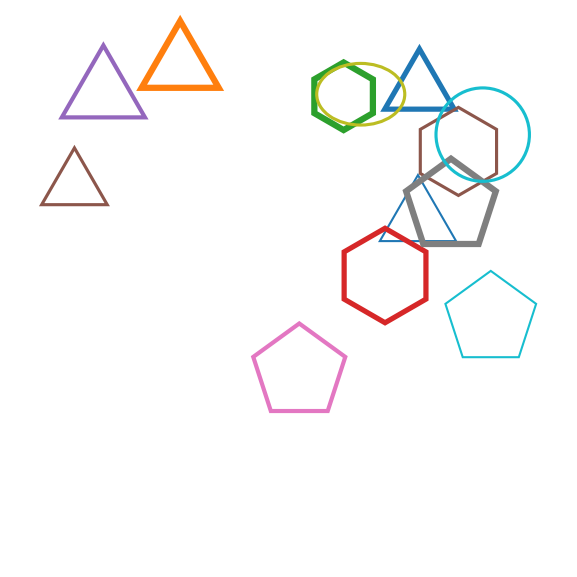[{"shape": "triangle", "thickness": 1, "radius": 0.38, "center": [0.724, 0.62]}, {"shape": "triangle", "thickness": 2.5, "radius": 0.35, "center": [0.726, 0.845]}, {"shape": "triangle", "thickness": 3, "radius": 0.39, "center": [0.312, 0.886]}, {"shape": "hexagon", "thickness": 3, "radius": 0.29, "center": [0.595, 0.832]}, {"shape": "hexagon", "thickness": 2.5, "radius": 0.41, "center": [0.667, 0.522]}, {"shape": "triangle", "thickness": 2, "radius": 0.42, "center": [0.179, 0.837]}, {"shape": "triangle", "thickness": 1.5, "radius": 0.33, "center": [0.129, 0.677]}, {"shape": "hexagon", "thickness": 1.5, "radius": 0.38, "center": [0.794, 0.737]}, {"shape": "pentagon", "thickness": 2, "radius": 0.42, "center": [0.518, 0.355]}, {"shape": "pentagon", "thickness": 3, "radius": 0.41, "center": [0.781, 0.643]}, {"shape": "oval", "thickness": 1.5, "radius": 0.38, "center": [0.625, 0.836]}, {"shape": "pentagon", "thickness": 1, "radius": 0.41, "center": [0.85, 0.447]}, {"shape": "circle", "thickness": 1.5, "radius": 0.4, "center": [0.836, 0.766]}]